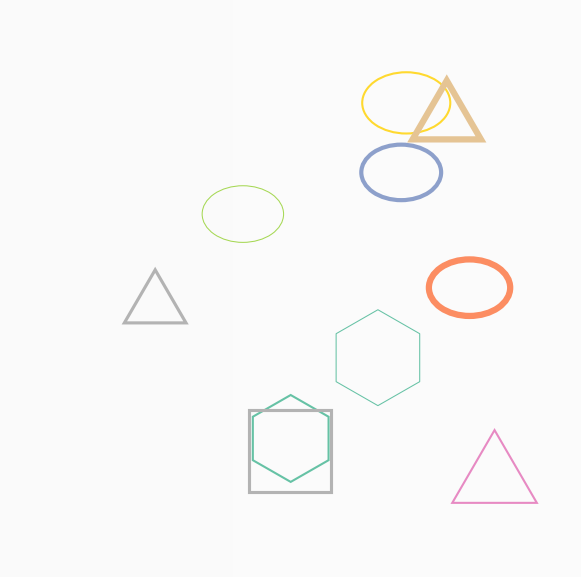[{"shape": "hexagon", "thickness": 0.5, "radius": 0.42, "center": [0.65, 0.38]}, {"shape": "hexagon", "thickness": 1, "radius": 0.38, "center": [0.5, 0.24]}, {"shape": "oval", "thickness": 3, "radius": 0.35, "center": [0.808, 0.501]}, {"shape": "oval", "thickness": 2, "radius": 0.34, "center": [0.69, 0.701]}, {"shape": "triangle", "thickness": 1, "radius": 0.42, "center": [0.851, 0.17]}, {"shape": "oval", "thickness": 0.5, "radius": 0.35, "center": [0.418, 0.628]}, {"shape": "oval", "thickness": 1, "radius": 0.38, "center": [0.699, 0.821]}, {"shape": "triangle", "thickness": 3, "radius": 0.34, "center": [0.769, 0.792]}, {"shape": "square", "thickness": 1.5, "radius": 0.35, "center": [0.499, 0.219]}, {"shape": "triangle", "thickness": 1.5, "radius": 0.31, "center": [0.267, 0.471]}]